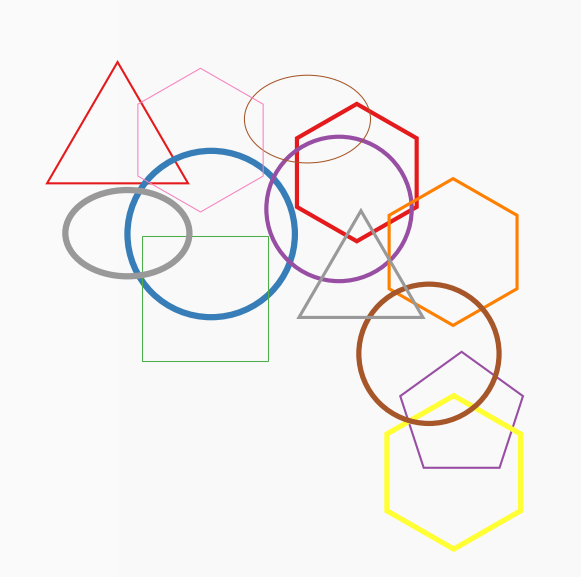[{"shape": "triangle", "thickness": 1, "radius": 0.7, "center": [0.202, 0.752]}, {"shape": "hexagon", "thickness": 2, "radius": 0.59, "center": [0.614, 0.7]}, {"shape": "circle", "thickness": 3, "radius": 0.72, "center": [0.363, 0.594]}, {"shape": "square", "thickness": 0.5, "radius": 0.54, "center": [0.353, 0.483]}, {"shape": "pentagon", "thickness": 1, "radius": 0.56, "center": [0.794, 0.279]}, {"shape": "circle", "thickness": 2, "radius": 0.63, "center": [0.583, 0.637]}, {"shape": "hexagon", "thickness": 1.5, "radius": 0.64, "center": [0.78, 0.563]}, {"shape": "hexagon", "thickness": 2.5, "radius": 0.66, "center": [0.781, 0.181]}, {"shape": "circle", "thickness": 2.5, "radius": 0.6, "center": [0.738, 0.386]}, {"shape": "oval", "thickness": 0.5, "radius": 0.54, "center": [0.529, 0.793]}, {"shape": "hexagon", "thickness": 0.5, "radius": 0.62, "center": [0.345, 0.756]}, {"shape": "triangle", "thickness": 1.5, "radius": 0.62, "center": [0.621, 0.511]}, {"shape": "oval", "thickness": 3, "radius": 0.53, "center": [0.219, 0.595]}]